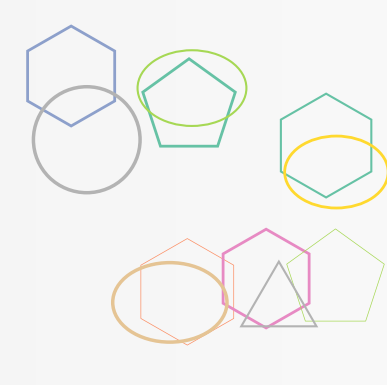[{"shape": "hexagon", "thickness": 1.5, "radius": 0.67, "center": [0.842, 0.622]}, {"shape": "pentagon", "thickness": 2, "radius": 0.63, "center": [0.488, 0.722]}, {"shape": "hexagon", "thickness": 0.5, "radius": 0.69, "center": [0.483, 0.242]}, {"shape": "hexagon", "thickness": 2, "radius": 0.65, "center": [0.184, 0.803]}, {"shape": "hexagon", "thickness": 2, "radius": 0.64, "center": [0.687, 0.276]}, {"shape": "oval", "thickness": 1.5, "radius": 0.7, "center": [0.495, 0.771]}, {"shape": "pentagon", "thickness": 0.5, "radius": 0.66, "center": [0.866, 0.273]}, {"shape": "oval", "thickness": 2, "radius": 0.67, "center": [0.868, 0.553]}, {"shape": "oval", "thickness": 2.5, "radius": 0.74, "center": [0.438, 0.215]}, {"shape": "triangle", "thickness": 1.5, "radius": 0.56, "center": [0.72, 0.208]}, {"shape": "circle", "thickness": 2.5, "radius": 0.69, "center": [0.224, 0.637]}]